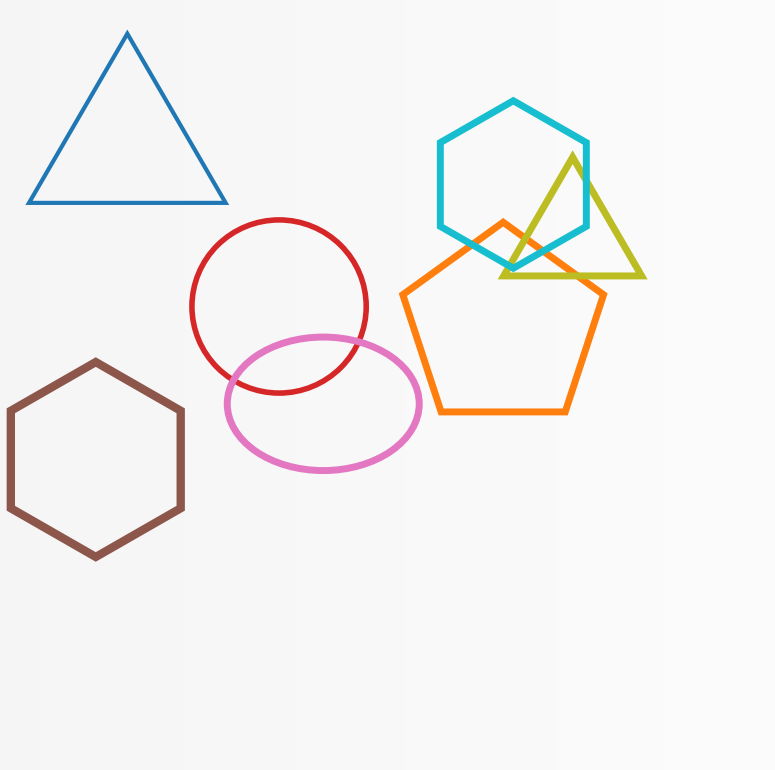[{"shape": "triangle", "thickness": 1.5, "radius": 0.73, "center": [0.164, 0.81]}, {"shape": "pentagon", "thickness": 2.5, "radius": 0.68, "center": [0.649, 0.575]}, {"shape": "circle", "thickness": 2, "radius": 0.56, "center": [0.36, 0.602]}, {"shape": "hexagon", "thickness": 3, "radius": 0.63, "center": [0.124, 0.403]}, {"shape": "oval", "thickness": 2.5, "radius": 0.62, "center": [0.417, 0.476]}, {"shape": "triangle", "thickness": 2.5, "radius": 0.51, "center": [0.739, 0.693]}, {"shape": "hexagon", "thickness": 2.5, "radius": 0.54, "center": [0.662, 0.76]}]